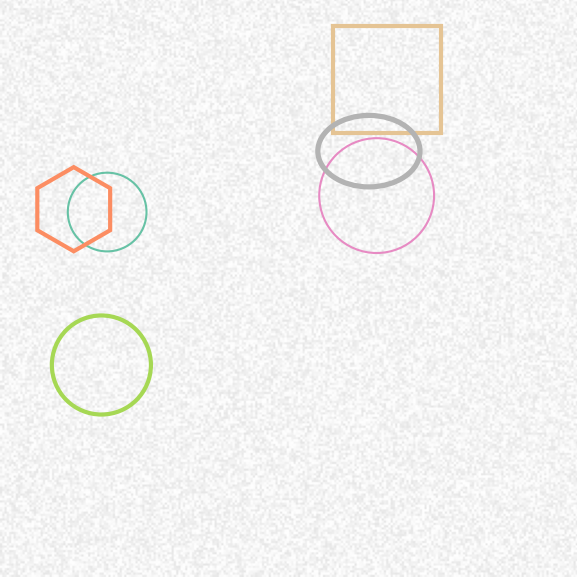[{"shape": "circle", "thickness": 1, "radius": 0.34, "center": [0.186, 0.632]}, {"shape": "hexagon", "thickness": 2, "radius": 0.36, "center": [0.128, 0.637]}, {"shape": "circle", "thickness": 1, "radius": 0.5, "center": [0.652, 0.66]}, {"shape": "circle", "thickness": 2, "radius": 0.43, "center": [0.176, 0.367]}, {"shape": "square", "thickness": 2, "radius": 0.46, "center": [0.67, 0.862]}, {"shape": "oval", "thickness": 2.5, "radius": 0.44, "center": [0.639, 0.737]}]